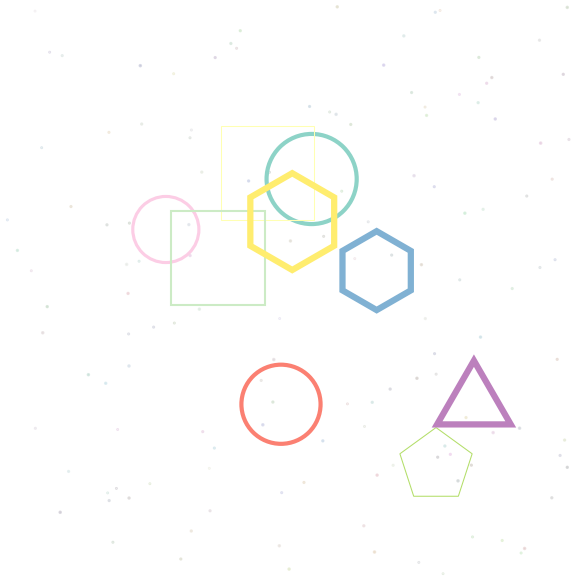[{"shape": "circle", "thickness": 2, "radius": 0.39, "center": [0.54, 0.689]}, {"shape": "square", "thickness": 0.5, "radius": 0.41, "center": [0.463, 0.699]}, {"shape": "circle", "thickness": 2, "radius": 0.34, "center": [0.487, 0.299]}, {"shape": "hexagon", "thickness": 3, "radius": 0.34, "center": [0.652, 0.531]}, {"shape": "pentagon", "thickness": 0.5, "radius": 0.33, "center": [0.755, 0.193]}, {"shape": "circle", "thickness": 1.5, "radius": 0.29, "center": [0.287, 0.602]}, {"shape": "triangle", "thickness": 3, "radius": 0.37, "center": [0.821, 0.301]}, {"shape": "square", "thickness": 1, "radius": 0.41, "center": [0.377, 0.553]}, {"shape": "hexagon", "thickness": 3, "radius": 0.42, "center": [0.506, 0.615]}]